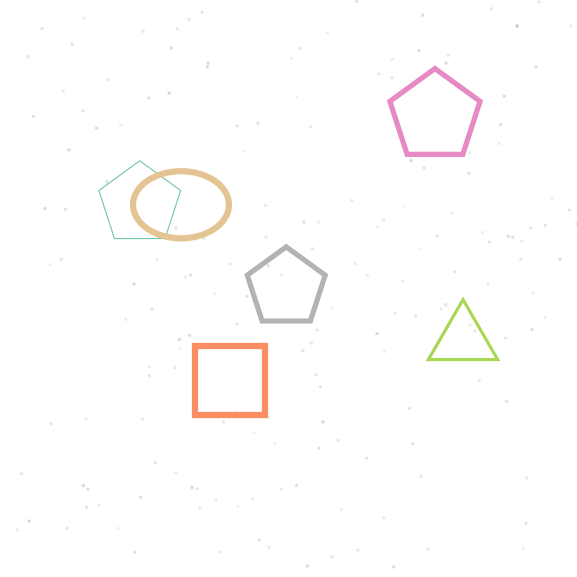[{"shape": "pentagon", "thickness": 0.5, "radius": 0.37, "center": [0.242, 0.646]}, {"shape": "square", "thickness": 3, "radius": 0.3, "center": [0.398, 0.34]}, {"shape": "pentagon", "thickness": 2.5, "radius": 0.41, "center": [0.753, 0.798]}, {"shape": "triangle", "thickness": 1.5, "radius": 0.35, "center": [0.802, 0.411]}, {"shape": "oval", "thickness": 3, "radius": 0.42, "center": [0.313, 0.645]}, {"shape": "pentagon", "thickness": 2.5, "radius": 0.35, "center": [0.496, 0.501]}]